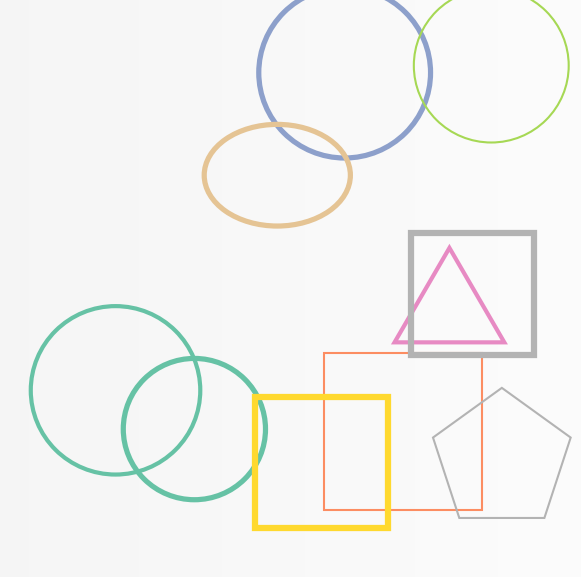[{"shape": "circle", "thickness": 2.5, "radius": 0.61, "center": [0.334, 0.256]}, {"shape": "circle", "thickness": 2, "radius": 0.73, "center": [0.199, 0.323]}, {"shape": "square", "thickness": 1, "radius": 0.68, "center": [0.693, 0.252]}, {"shape": "circle", "thickness": 2.5, "radius": 0.74, "center": [0.593, 0.873]}, {"shape": "triangle", "thickness": 2, "radius": 0.55, "center": [0.773, 0.461]}, {"shape": "circle", "thickness": 1, "radius": 0.67, "center": [0.845, 0.886]}, {"shape": "square", "thickness": 3, "radius": 0.57, "center": [0.553, 0.198]}, {"shape": "oval", "thickness": 2.5, "radius": 0.63, "center": [0.477, 0.696]}, {"shape": "pentagon", "thickness": 1, "radius": 0.62, "center": [0.863, 0.203]}, {"shape": "square", "thickness": 3, "radius": 0.53, "center": [0.814, 0.49]}]